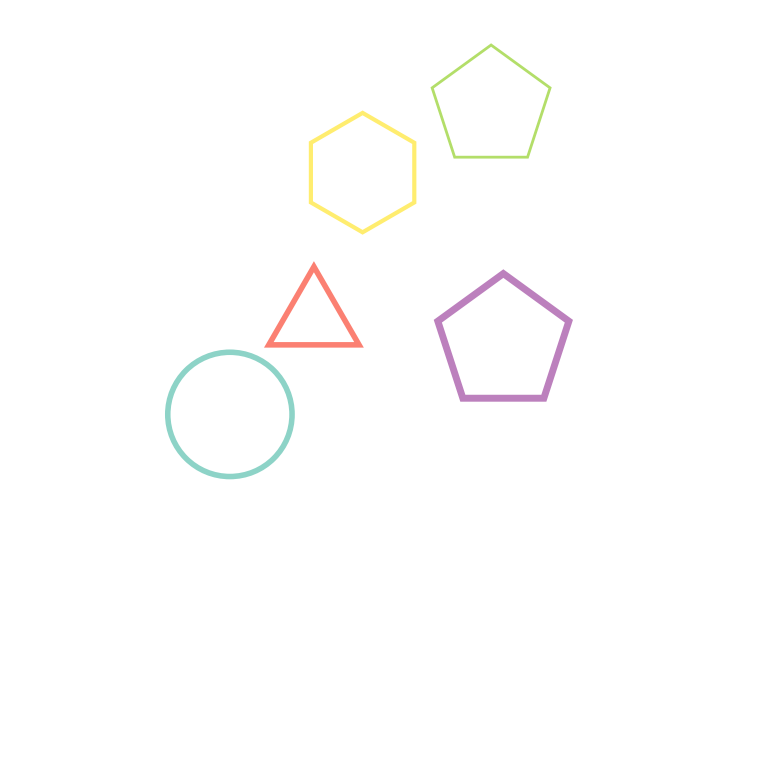[{"shape": "circle", "thickness": 2, "radius": 0.4, "center": [0.299, 0.462]}, {"shape": "triangle", "thickness": 2, "radius": 0.34, "center": [0.408, 0.586]}, {"shape": "pentagon", "thickness": 1, "radius": 0.4, "center": [0.638, 0.861]}, {"shape": "pentagon", "thickness": 2.5, "radius": 0.45, "center": [0.654, 0.555]}, {"shape": "hexagon", "thickness": 1.5, "radius": 0.39, "center": [0.471, 0.776]}]